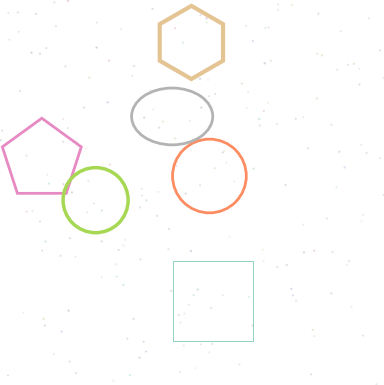[{"shape": "square", "thickness": 0.5, "radius": 0.52, "center": [0.554, 0.219]}, {"shape": "circle", "thickness": 2, "radius": 0.48, "center": [0.544, 0.543]}, {"shape": "pentagon", "thickness": 2, "radius": 0.54, "center": [0.109, 0.585]}, {"shape": "circle", "thickness": 2.5, "radius": 0.42, "center": [0.248, 0.48]}, {"shape": "hexagon", "thickness": 3, "radius": 0.48, "center": [0.497, 0.89]}, {"shape": "oval", "thickness": 2, "radius": 0.53, "center": [0.447, 0.698]}]